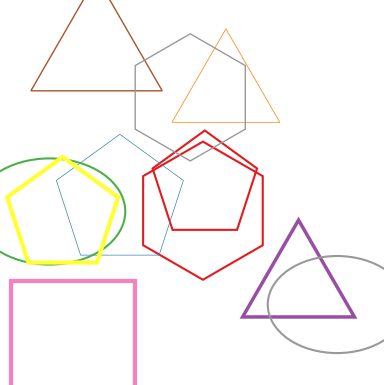[{"shape": "hexagon", "thickness": 1.5, "radius": 0.9, "center": [0.527, 0.453]}, {"shape": "pentagon", "thickness": 1.5, "radius": 0.71, "center": [0.532, 0.518]}, {"shape": "pentagon", "thickness": 0.5, "radius": 0.87, "center": [0.311, 0.478]}, {"shape": "oval", "thickness": 1.5, "radius": 0.98, "center": [0.128, 0.451]}, {"shape": "triangle", "thickness": 2.5, "radius": 0.84, "center": [0.775, 0.261]}, {"shape": "triangle", "thickness": 0.5, "radius": 0.81, "center": [0.587, 0.763]}, {"shape": "pentagon", "thickness": 3, "radius": 0.76, "center": [0.163, 0.441]}, {"shape": "triangle", "thickness": 1, "radius": 0.98, "center": [0.251, 0.863]}, {"shape": "square", "thickness": 3, "radius": 0.81, "center": [0.19, 0.109]}, {"shape": "hexagon", "thickness": 1, "radius": 0.83, "center": [0.494, 0.747]}, {"shape": "oval", "thickness": 1.5, "radius": 0.9, "center": [0.876, 0.209]}]